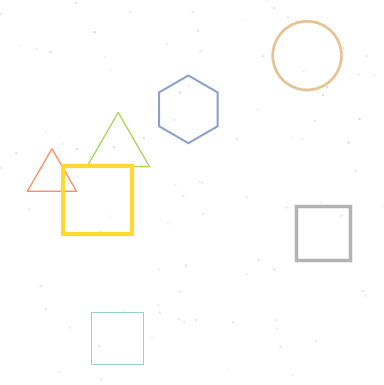[{"shape": "square", "thickness": 0.5, "radius": 0.34, "center": [0.304, 0.123]}, {"shape": "triangle", "thickness": 1, "radius": 0.37, "center": [0.135, 0.54]}, {"shape": "hexagon", "thickness": 1.5, "radius": 0.44, "center": [0.489, 0.716]}, {"shape": "triangle", "thickness": 1, "radius": 0.47, "center": [0.307, 0.614]}, {"shape": "square", "thickness": 3, "radius": 0.44, "center": [0.253, 0.481]}, {"shape": "circle", "thickness": 2, "radius": 0.45, "center": [0.798, 0.856]}, {"shape": "square", "thickness": 2.5, "radius": 0.35, "center": [0.839, 0.395]}]